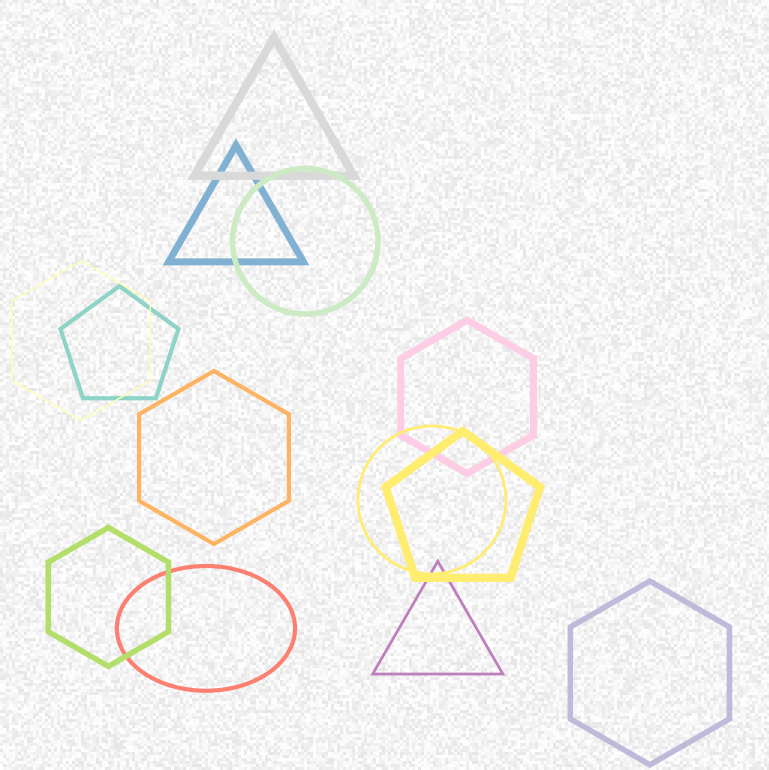[{"shape": "pentagon", "thickness": 1.5, "radius": 0.4, "center": [0.155, 0.548]}, {"shape": "hexagon", "thickness": 0.5, "radius": 0.52, "center": [0.105, 0.558]}, {"shape": "hexagon", "thickness": 2, "radius": 0.6, "center": [0.844, 0.126]}, {"shape": "oval", "thickness": 1.5, "radius": 0.58, "center": [0.267, 0.184]}, {"shape": "triangle", "thickness": 2.5, "radius": 0.51, "center": [0.307, 0.71]}, {"shape": "hexagon", "thickness": 1.5, "radius": 0.56, "center": [0.278, 0.406]}, {"shape": "hexagon", "thickness": 2, "radius": 0.45, "center": [0.141, 0.225]}, {"shape": "hexagon", "thickness": 2.5, "radius": 0.5, "center": [0.607, 0.485]}, {"shape": "triangle", "thickness": 3, "radius": 0.6, "center": [0.356, 0.832]}, {"shape": "triangle", "thickness": 1, "radius": 0.49, "center": [0.569, 0.173]}, {"shape": "circle", "thickness": 2, "radius": 0.47, "center": [0.396, 0.687]}, {"shape": "circle", "thickness": 1, "radius": 0.48, "center": [0.561, 0.351]}, {"shape": "pentagon", "thickness": 3, "radius": 0.53, "center": [0.601, 0.335]}]